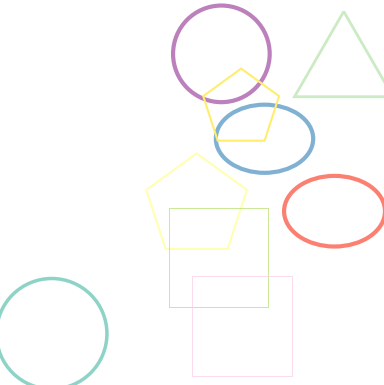[{"shape": "circle", "thickness": 2.5, "radius": 0.72, "center": [0.134, 0.133]}, {"shape": "pentagon", "thickness": 1.5, "radius": 0.69, "center": [0.511, 0.464]}, {"shape": "oval", "thickness": 3, "radius": 0.66, "center": [0.869, 0.451]}, {"shape": "oval", "thickness": 3, "radius": 0.63, "center": [0.687, 0.64]}, {"shape": "square", "thickness": 0.5, "radius": 0.64, "center": [0.567, 0.332]}, {"shape": "square", "thickness": 0.5, "radius": 0.65, "center": [0.629, 0.154]}, {"shape": "circle", "thickness": 3, "radius": 0.63, "center": [0.575, 0.86]}, {"shape": "triangle", "thickness": 2, "radius": 0.74, "center": [0.893, 0.823]}, {"shape": "pentagon", "thickness": 1.5, "radius": 0.52, "center": [0.626, 0.718]}]